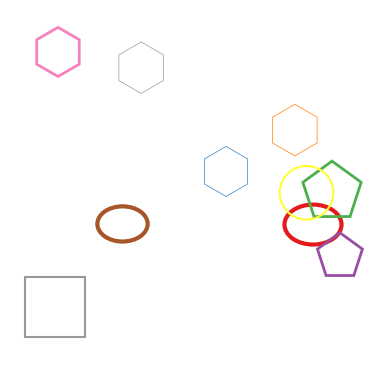[{"shape": "oval", "thickness": 3, "radius": 0.37, "center": [0.813, 0.417]}, {"shape": "hexagon", "thickness": 0.5, "radius": 0.32, "center": [0.587, 0.555]}, {"shape": "pentagon", "thickness": 2, "radius": 0.4, "center": [0.862, 0.502]}, {"shape": "pentagon", "thickness": 2, "radius": 0.31, "center": [0.883, 0.334]}, {"shape": "hexagon", "thickness": 0.5, "radius": 0.33, "center": [0.766, 0.662]}, {"shape": "circle", "thickness": 1.5, "radius": 0.35, "center": [0.796, 0.499]}, {"shape": "oval", "thickness": 3, "radius": 0.33, "center": [0.318, 0.418]}, {"shape": "hexagon", "thickness": 2, "radius": 0.32, "center": [0.151, 0.865]}, {"shape": "square", "thickness": 1.5, "radius": 0.39, "center": [0.143, 0.202]}, {"shape": "hexagon", "thickness": 0.5, "radius": 0.33, "center": [0.367, 0.824]}]